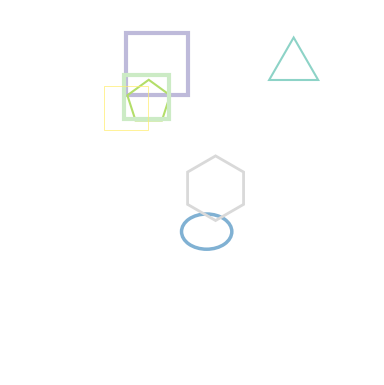[{"shape": "triangle", "thickness": 1.5, "radius": 0.37, "center": [0.763, 0.829]}, {"shape": "square", "thickness": 3, "radius": 0.4, "center": [0.408, 0.833]}, {"shape": "oval", "thickness": 2.5, "radius": 0.33, "center": [0.537, 0.398]}, {"shape": "pentagon", "thickness": 1.5, "radius": 0.29, "center": [0.386, 0.734]}, {"shape": "hexagon", "thickness": 2, "radius": 0.42, "center": [0.56, 0.511]}, {"shape": "square", "thickness": 3, "radius": 0.29, "center": [0.381, 0.747]}, {"shape": "square", "thickness": 0.5, "radius": 0.29, "center": [0.327, 0.72]}]